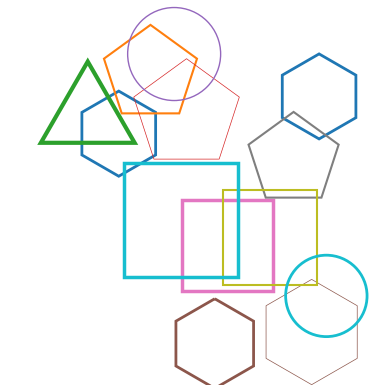[{"shape": "hexagon", "thickness": 2, "radius": 0.55, "center": [0.829, 0.75]}, {"shape": "hexagon", "thickness": 2, "radius": 0.55, "center": [0.308, 0.653]}, {"shape": "pentagon", "thickness": 1.5, "radius": 0.64, "center": [0.391, 0.808]}, {"shape": "triangle", "thickness": 3, "radius": 0.7, "center": [0.228, 0.699]}, {"shape": "pentagon", "thickness": 0.5, "radius": 0.72, "center": [0.485, 0.703]}, {"shape": "circle", "thickness": 1, "radius": 0.6, "center": [0.452, 0.86]}, {"shape": "hexagon", "thickness": 2, "radius": 0.58, "center": [0.558, 0.108]}, {"shape": "hexagon", "thickness": 0.5, "radius": 0.68, "center": [0.809, 0.138]}, {"shape": "square", "thickness": 2.5, "radius": 0.59, "center": [0.591, 0.362]}, {"shape": "pentagon", "thickness": 1.5, "radius": 0.62, "center": [0.763, 0.586]}, {"shape": "square", "thickness": 1.5, "radius": 0.61, "center": [0.701, 0.383]}, {"shape": "square", "thickness": 2.5, "radius": 0.74, "center": [0.47, 0.428]}, {"shape": "circle", "thickness": 2, "radius": 0.53, "center": [0.848, 0.231]}]